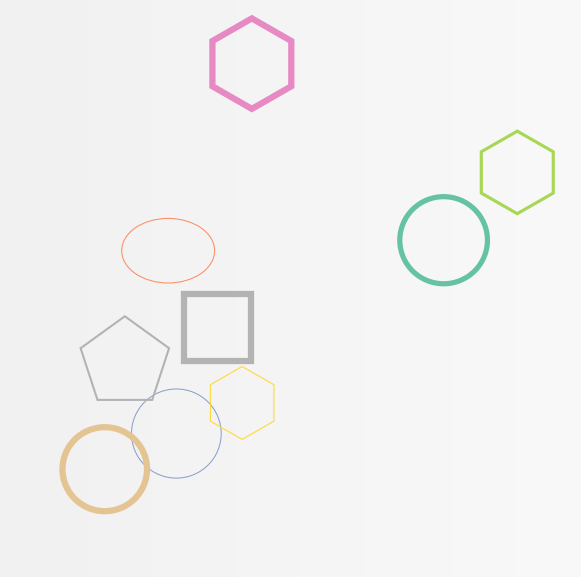[{"shape": "circle", "thickness": 2.5, "radius": 0.38, "center": [0.763, 0.583]}, {"shape": "oval", "thickness": 0.5, "radius": 0.4, "center": [0.289, 0.565]}, {"shape": "circle", "thickness": 0.5, "radius": 0.39, "center": [0.303, 0.248]}, {"shape": "hexagon", "thickness": 3, "radius": 0.39, "center": [0.433, 0.889]}, {"shape": "hexagon", "thickness": 1.5, "radius": 0.36, "center": [0.89, 0.701]}, {"shape": "hexagon", "thickness": 0.5, "radius": 0.32, "center": [0.417, 0.301]}, {"shape": "circle", "thickness": 3, "radius": 0.36, "center": [0.18, 0.187]}, {"shape": "pentagon", "thickness": 1, "radius": 0.4, "center": [0.215, 0.371]}, {"shape": "square", "thickness": 3, "radius": 0.29, "center": [0.374, 0.432]}]